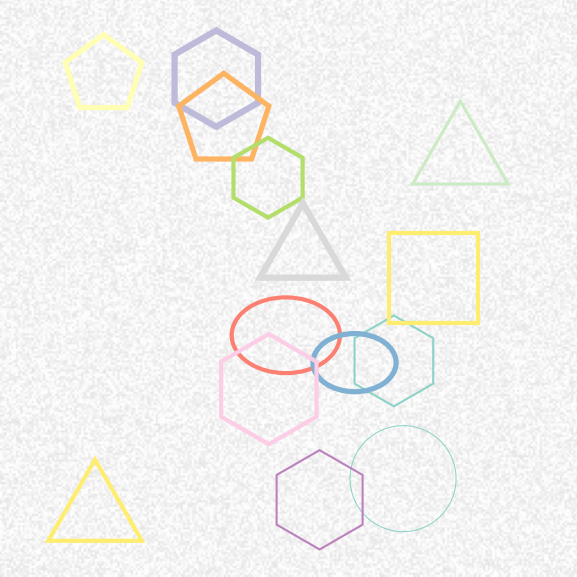[{"shape": "circle", "thickness": 0.5, "radius": 0.46, "center": [0.698, 0.17]}, {"shape": "hexagon", "thickness": 1, "radius": 0.39, "center": [0.682, 0.374]}, {"shape": "pentagon", "thickness": 2.5, "radius": 0.35, "center": [0.179, 0.869]}, {"shape": "hexagon", "thickness": 3, "radius": 0.42, "center": [0.375, 0.863]}, {"shape": "oval", "thickness": 2, "radius": 0.47, "center": [0.495, 0.419]}, {"shape": "oval", "thickness": 2.5, "radius": 0.36, "center": [0.614, 0.371]}, {"shape": "pentagon", "thickness": 2.5, "radius": 0.41, "center": [0.388, 0.79]}, {"shape": "hexagon", "thickness": 2, "radius": 0.35, "center": [0.464, 0.691]}, {"shape": "hexagon", "thickness": 2, "radius": 0.48, "center": [0.466, 0.325]}, {"shape": "triangle", "thickness": 3, "radius": 0.43, "center": [0.524, 0.561]}, {"shape": "hexagon", "thickness": 1, "radius": 0.43, "center": [0.553, 0.134]}, {"shape": "triangle", "thickness": 1.5, "radius": 0.48, "center": [0.797, 0.728]}, {"shape": "triangle", "thickness": 2, "radius": 0.47, "center": [0.165, 0.109]}, {"shape": "square", "thickness": 2, "radius": 0.39, "center": [0.751, 0.517]}]